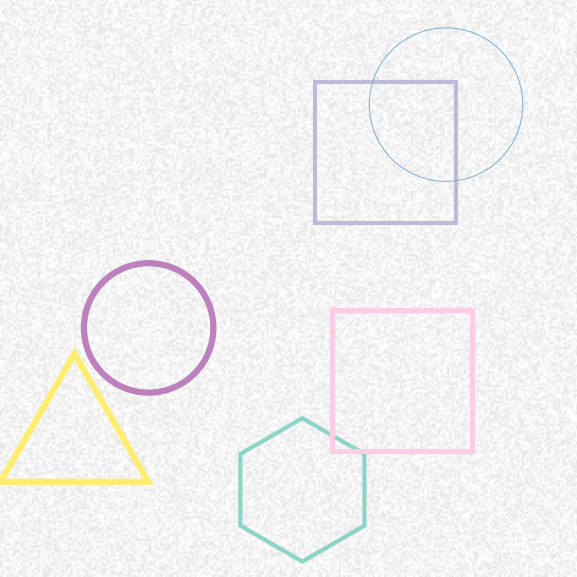[{"shape": "hexagon", "thickness": 2, "radius": 0.62, "center": [0.524, 0.151]}, {"shape": "square", "thickness": 2, "radius": 0.61, "center": [0.668, 0.735]}, {"shape": "circle", "thickness": 0.5, "radius": 0.66, "center": [0.772, 0.818]}, {"shape": "square", "thickness": 2.5, "radius": 0.61, "center": [0.696, 0.34]}, {"shape": "circle", "thickness": 3, "radius": 0.56, "center": [0.257, 0.431]}, {"shape": "triangle", "thickness": 3, "radius": 0.74, "center": [0.129, 0.239]}]